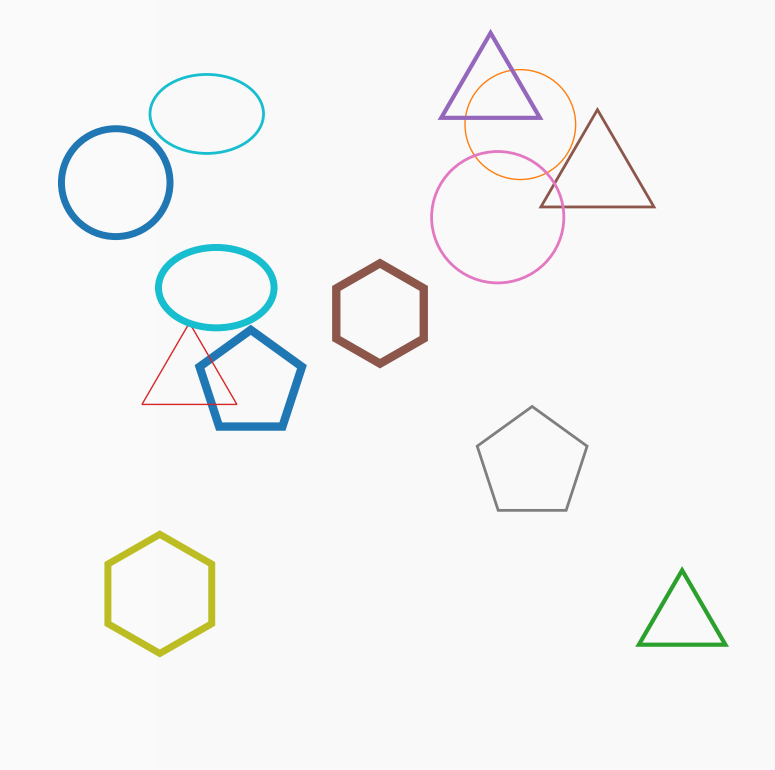[{"shape": "pentagon", "thickness": 3, "radius": 0.35, "center": [0.324, 0.502]}, {"shape": "circle", "thickness": 2.5, "radius": 0.35, "center": [0.149, 0.763]}, {"shape": "circle", "thickness": 0.5, "radius": 0.36, "center": [0.671, 0.838]}, {"shape": "triangle", "thickness": 1.5, "radius": 0.32, "center": [0.88, 0.195]}, {"shape": "triangle", "thickness": 0.5, "radius": 0.35, "center": [0.244, 0.51]}, {"shape": "triangle", "thickness": 1.5, "radius": 0.37, "center": [0.633, 0.884]}, {"shape": "hexagon", "thickness": 3, "radius": 0.33, "center": [0.49, 0.593]}, {"shape": "triangle", "thickness": 1, "radius": 0.42, "center": [0.771, 0.773]}, {"shape": "circle", "thickness": 1, "radius": 0.43, "center": [0.642, 0.718]}, {"shape": "pentagon", "thickness": 1, "radius": 0.37, "center": [0.687, 0.398]}, {"shape": "hexagon", "thickness": 2.5, "radius": 0.39, "center": [0.206, 0.229]}, {"shape": "oval", "thickness": 2.5, "radius": 0.37, "center": [0.279, 0.626]}, {"shape": "oval", "thickness": 1, "radius": 0.37, "center": [0.267, 0.852]}]